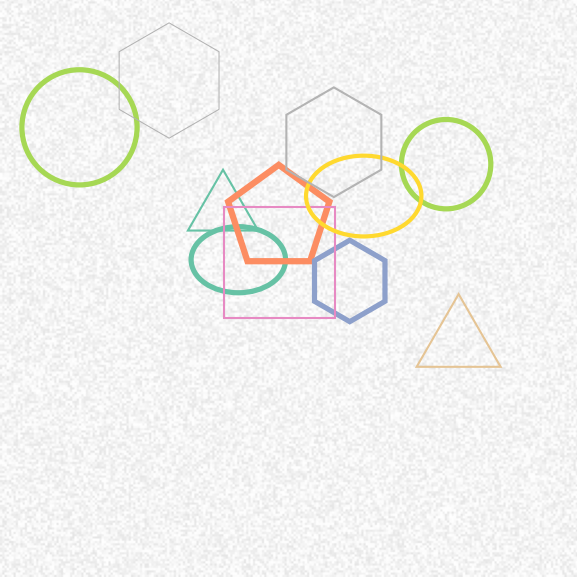[{"shape": "oval", "thickness": 2.5, "radius": 0.41, "center": [0.413, 0.549]}, {"shape": "triangle", "thickness": 1, "radius": 0.35, "center": [0.386, 0.635]}, {"shape": "pentagon", "thickness": 3, "radius": 0.46, "center": [0.483, 0.621]}, {"shape": "hexagon", "thickness": 2.5, "radius": 0.35, "center": [0.606, 0.513]}, {"shape": "square", "thickness": 1, "radius": 0.48, "center": [0.484, 0.545]}, {"shape": "circle", "thickness": 2.5, "radius": 0.39, "center": [0.772, 0.715]}, {"shape": "circle", "thickness": 2.5, "radius": 0.5, "center": [0.138, 0.779]}, {"shape": "oval", "thickness": 2, "radius": 0.5, "center": [0.63, 0.66]}, {"shape": "triangle", "thickness": 1, "radius": 0.42, "center": [0.794, 0.406]}, {"shape": "hexagon", "thickness": 1, "radius": 0.47, "center": [0.578, 0.753]}, {"shape": "hexagon", "thickness": 0.5, "radius": 0.5, "center": [0.293, 0.86]}]